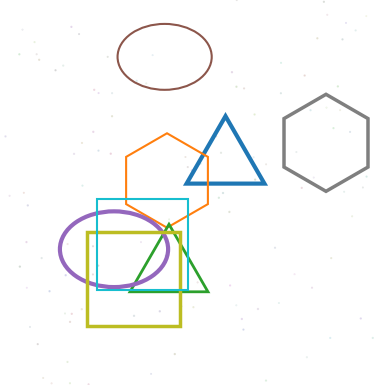[{"shape": "triangle", "thickness": 3, "radius": 0.58, "center": [0.586, 0.581]}, {"shape": "hexagon", "thickness": 1.5, "radius": 0.61, "center": [0.434, 0.531]}, {"shape": "triangle", "thickness": 2, "radius": 0.58, "center": [0.439, 0.301]}, {"shape": "oval", "thickness": 3, "radius": 0.7, "center": [0.296, 0.353]}, {"shape": "oval", "thickness": 1.5, "radius": 0.61, "center": [0.428, 0.852]}, {"shape": "hexagon", "thickness": 2.5, "radius": 0.63, "center": [0.847, 0.629]}, {"shape": "square", "thickness": 2.5, "radius": 0.61, "center": [0.347, 0.275]}, {"shape": "square", "thickness": 1.5, "radius": 0.59, "center": [0.37, 0.365]}]